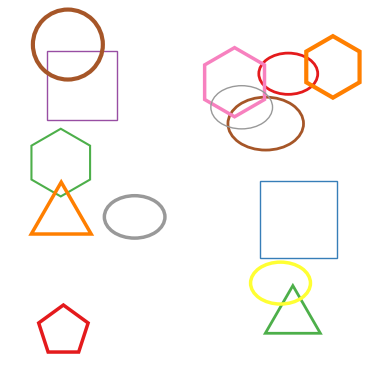[{"shape": "pentagon", "thickness": 2.5, "radius": 0.34, "center": [0.165, 0.14]}, {"shape": "oval", "thickness": 2, "radius": 0.38, "center": [0.749, 0.808]}, {"shape": "square", "thickness": 1, "radius": 0.5, "center": [0.777, 0.429]}, {"shape": "hexagon", "thickness": 1.5, "radius": 0.44, "center": [0.158, 0.578]}, {"shape": "triangle", "thickness": 2, "radius": 0.41, "center": [0.761, 0.176]}, {"shape": "square", "thickness": 1, "radius": 0.45, "center": [0.214, 0.778]}, {"shape": "hexagon", "thickness": 3, "radius": 0.4, "center": [0.865, 0.826]}, {"shape": "triangle", "thickness": 2.5, "radius": 0.45, "center": [0.159, 0.437]}, {"shape": "oval", "thickness": 2.5, "radius": 0.39, "center": [0.729, 0.265]}, {"shape": "circle", "thickness": 3, "radius": 0.45, "center": [0.176, 0.884]}, {"shape": "oval", "thickness": 2, "radius": 0.49, "center": [0.69, 0.679]}, {"shape": "hexagon", "thickness": 2.5, "radius": 0.45, "center": [0.609, 0.786]}, {"shape": "oval", "thickness": 1, "radius": 0.4, "center": [0.628, 0.721]}, {"shape": "oval", "thickness": 2.5, "radius": 0.39, "center": [0.35, 0.437]}]